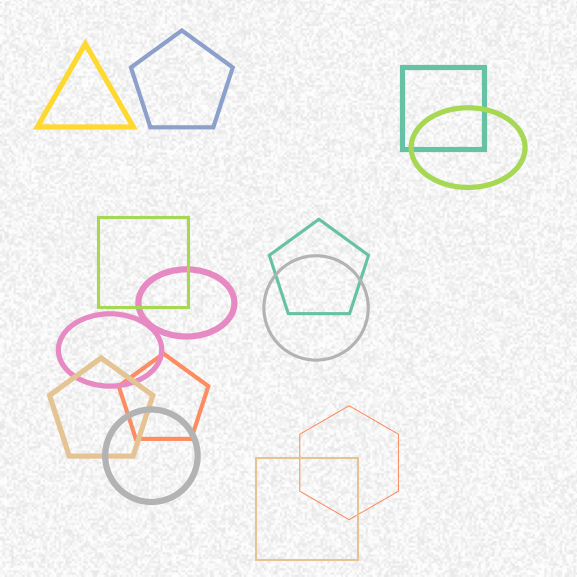[{"shape": "pentagon", "thickness": 1.5, "radius": 0.45, "center": [0.552, 0.529]}, {"shape": "square", "thickness": 2.5, "radius": 0.35, "center": [0.767, 0.812]}, {"shape": "pentagon", "thickness": 2, "radius": 0.41, "center": [0.283, 0.305]}, {"shape": "hexagon", "thickness": 0.5, "radius": 0.49, "center": [0.605, 0.198]}, {"shape": "pentagon", "thickness": 2, "radius": 0.46, "center": [0.315, 0.854]}, {"shape": "oval", "thickness": 3, "radius": 0.42, "center": [0.323, 0.475]}, {"shape": "oval", "thickness": 2.5, "radius": 0.45, "center": [0.191, 0.393]}, {"shape": "square", "thickness": 1.5, "radius": 0.39, "center": [0.248, 0.545]}, {"shape": "oval", "thickness": 2.5, "radius": 0.49, "center": [0.811, 0.744]}, {"shape": "triangle", "thickness": 2.5, "radius": 0.48, "center": [0.148, 0.827]}, {"shape": "square", "thickness": 1, "radius": 0.44, "center": [0.532, 0.118]}, {"shape": "pentagon", "thickness": 2.5, "radius": 0.47, "center": [0.175, 0.285]}, {"shape": "circle", "thickness": 1.5, "radius": 0.45, "center": [0.547, 0.466]}, {"shape": "circle", "thickness": 3, "radius": 0.4, "center": [0.262, 0.21]}]